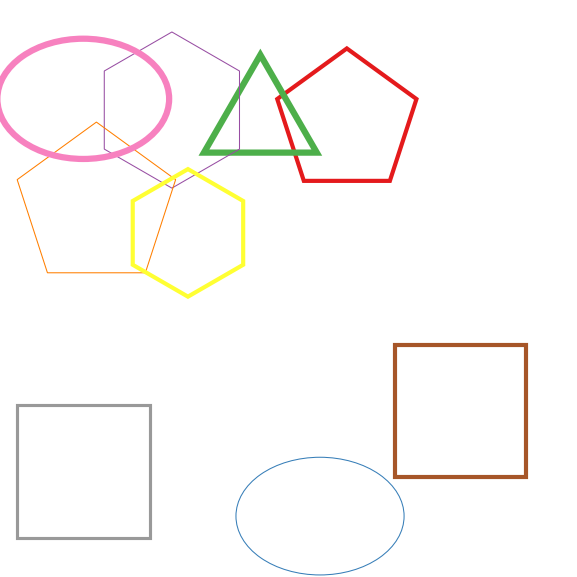[{"shape": "pentagon", "thickness": 2, "radius": 0.63, "center": [0.601, 0.788]}, {"shape": "oval", "thickness": 0.5, "radius": 0.73, "center": [0.554, 0.105]}, {"shape": "triangle", "thickness": 3, "radius": 0.56, "center": [0.451, 0.791]}, {"shape": "hexagon", "thickness": 0.5, "radius": 0.68, "center": [0.298, 0.809]}, {"shape": "pentagon", "thickness": 0.5, "radius": 0.72, "center": [0.167, 0.643]}, {"shape": "hexagon", "thickness": 2, "radius": 0.55, "center": [0.325, 0.596]}, {"shape": "square", "thickness": 2, "radius": 0.57, "center": [0.797, 0.288]}, {"shape": "oval", "thickness": 3, "radius": 0.74, "center": [0.144, 0.828]}, {"shape": "square", "thickness": 1.5, "radius": 0.58, "center": [0.144, 0.183]}]